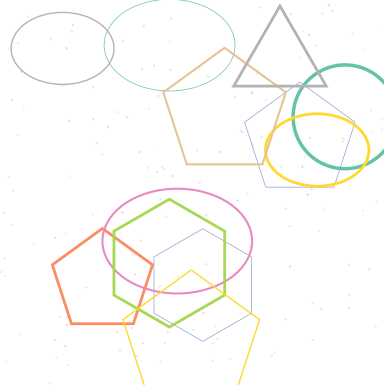[{"shape": "circle", "thickness": 2.5, "radius": 0.67, "center": [0.896, 0.697]}, {"shape": "oval", "thickness": 0.5, "radius": 0.85, "center": [0.44, 0.883]}, {"shape": "pentagon", "thickness": 2, "radius": 0.68, "center": [0.266, 0.27]}, {"shape": "hexagon", "thickness": 0.5, "radius": 0.73, "center": [0.527, 0.26]}, {"shape": "pentagon", "thickness": 0.5, "radius": 0.75, "center": [0.779, 0.636]}, {"shape": "oval", "thickness": 1.5, "radius": 0.97, "center": [0.46, 0.374]}, {"shape": "hexagon", "thickness": 2, "radius": 0.83, "center": [0.44, 0.317]}, {"shape": "pentagon", "thickness": 1, "radius": 0.93, "center": [0.497, 0.112]}, {"shape": "oval", "thickness": 2, "radius": 0.67, "center": [0.824, 0.61]}, {"shape": "pentagon", "thickness": 1.5, "radius": 0.84, "center": [0.583, 0.708]}, {"shape": "triangle", "thickness": 2, "radius": 0.69, "center": [0.727, 0.846]}, {"shape": "oval", "thickness": 1, "radius": 0.67, "center": [0.162, 0.874]}]